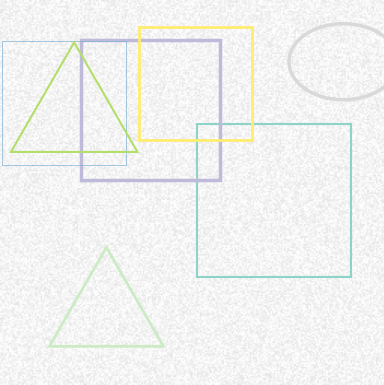[{"shape": "square", "thickness": 1.5, "radius": 1.0, "center": [0.712, 0.48]}, {"shape": "square", "thickness": 2.5, "radius": 0.91, "center": [0.391, 0.713]}, {"shape": "square", "thickness": 0.5, "radius": 0.8, "center": [0.166, 0.732]}, {"shape": "triangle", "thickness": 1.5, "radius": 0.95, "center": [0.193, 0.7]}, {"shape": "oval", "thickness": 2.5, "radius": 0.71, "center": [0.892, 0.84]}, {"shape": "triangle", "thickness": 2, "radius": 0.86, "center": [0.276, 0.186]}, {"shape": "square", "thickness": 2, "radius": 0.74, "center": [0.508, 0.783]}]